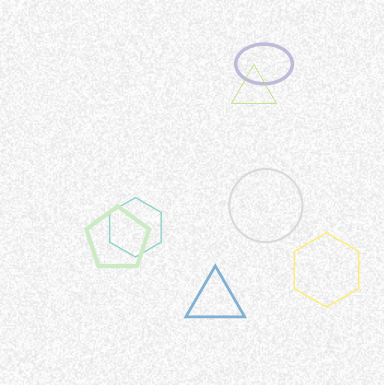[{"shape": "hexagon", "thickness": 1, "radius": 0.39, "center": [0.352, 0.41]}, {"shape": "oval", "thickness": 2.5, "radius": 0.37, "center": [0.686, 0.834]}, {"shape": "triangle", "thickness": 2, "radius": 0.44, "center": [0.559, 0.221]}, {"shape": "triangle", "thickness": 0.5, "radius": 0.34, "center": [0.659, 0.765]}, {"shape": "circle", "thickness": 1.5, "radius": 0.48, "center": [0.691, 0.466]}, {"shape": "pentagon", "thickness": 3, "radius": 0.43, "center": [0.306, 0.378]}, {"shape": "hexagon", "thickness": 1, "radius": 0.48, "center": [0.848, 0.299]}]